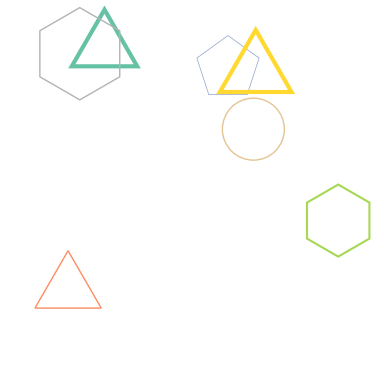[{"shape": "triangle", "thickness": 3, "radius": 0.49, "center": [0.271, 0.877]}, {"shape": "triangle", "thickness": 1, "radius": 0.5, "center": [0.177, 0.249]}, {"shape": "pentagon", "thickness": 0.5, "radius": 0.42, "center": [0.592, 0.823]}, {"shape": "hexagon", "thickness": 1.5, "radius": 0.47, "center": [0.879, 0.427]}, {"shape": "triangle", "thickness": 3, "radius": 0.54, "center": [0.664, 0.815]}, {"shape": "circle", "thickness": 1, "radius": 0.4, "center": [0.658, 0.665]}, {"shape": "hexagon", "thickness": 1, "radius": 0.6, "center": [0.207, 0.86]}]